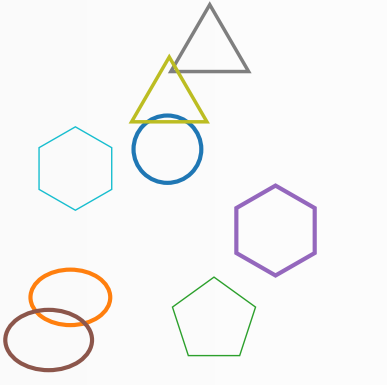[{"shape": "circle", "thickness": 3, "radius": 0.44, "center": [0.432, 0.612]}, {"shape": "oval", "thickness": 3, "radius": 0.51, "center": [0.182, 0.228]}, {"shape": "pentagon", "thickness": 1, "radius": 0.56, "center": [0.552, 0.168]}, {"shape": "hexagon", "thickness": 3, "radius": 0.58, "center": [0.711, 0.401]}, {"shape": "oval", "thickness": 3, "radius": 0.56, "center": [0.126, 0.117]}, {"shape": "triangle", "thickness": 2.5, "radius": 0.58, "center": [0.541, 0.872]}, {"shape": "triangle", "thickness": 2.5, "radius": 0.56, "center": [0.437, 0.74]}, {"shape": "hexagon", "thickness": 1, "radius": 0.54, "center": [0.195, 0.562]}]